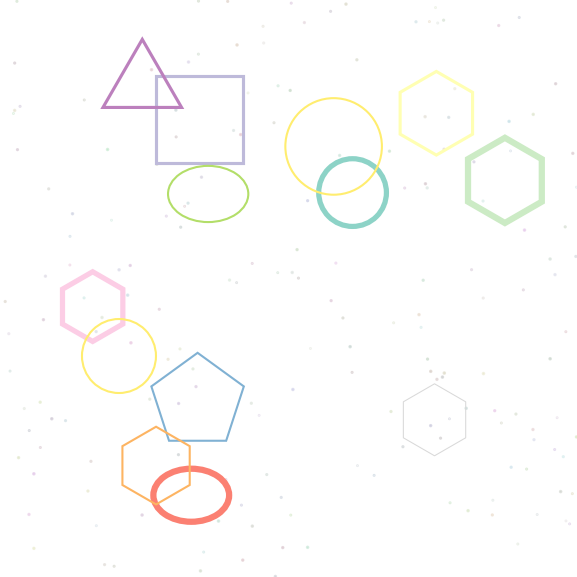[{"shape": "circle", "thickness": 2.5, "radius": 0.29, "center": [0.611, 0.666]}, {"shape": "hexagon", "thickness": 1.5, "radius": 0.36, "center": [0.756, 0.803]}, {"shape": "square", "thickness": 1.5, "radius": 0.38, "center": [0.346, 0.792]}, {"shape": "oval", "thickness": 3, "radius": 0.33, "center": [0.331, 0.142]}, {"shape": "pentagon", "thickness": 1, "radius": 0.42, "center": [0.342, 0.304]}, {"shape": "hexagon", "thickness": 1, "radius": 0.34, "center": [0.27, 0.193]}, {"shape": "oval", "thickness": 1, "radius": 0.35, "center": [0.36, 0.663]}, {"shape": "hexagon", "thickness": 2.5, "radius": 0.3, "center": [0.16, 0.468]}, {"shape": "hexagon", "thickness": 0.5, "radius": 0.31, "center": [0.752, 0.272]}, {"shape": "triangle", "thickness": 1.5, "radius": 0.39, "center": [0.246, 0.852]}, {"shape": "hexagon", "thickness": 3, "radius": 0.37, "center": [0.874, 0.687]}, {"shape": "circle", "thickness": 1, "radius": 0.32, "center": [0.206, 0.383]}, {"shape": "circle", "thickness": 1, "radius": 0.42, "center": [0.578, 0.746]}]